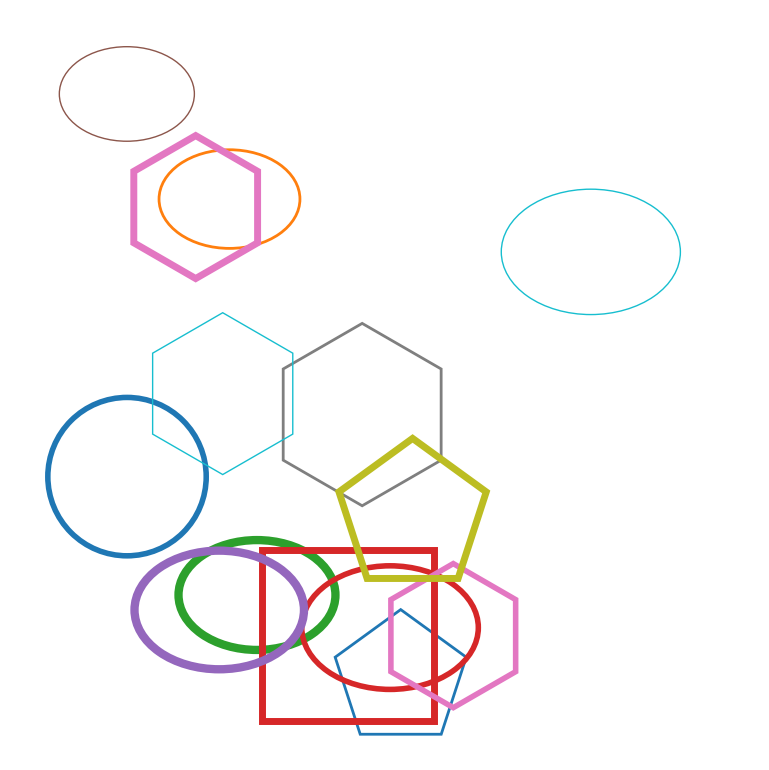[{"shape": "pentagon", "thickness": 1, "radius": 0.45, "center": [0.52, 0.119]}, {"shape": "circle", "thickness": 2, "radius": 0.51, "center": [0.165, 0.381]}, {"shape": "oval", "thickness": 1, "radius": 0.46, "center": [0.298, 0.741]}, {"shape": "oval", "thickness": 3, "radius": 0.51, "center": [0.334, 0.227]}, {"shape": "square", "thickness": 2.5, "radius": 0.56, "center": [0.452, 0.175]}, {"shape": "oval", "thickness": 2, "radius": 0.57, "center": [0.507, 0.185]}, {"shape": "oval", "thickness": 3, "radius": 0.55, "center": [0.285, 0.208]}, {"shape": "oval", "thickness": 0.5, "radius": 0.44, "center": [0.165, 0.878]}, {"shape": "hexagon", "thickness": 2.5, "radius": 0.46, "center": [0.254, 0.731]}, {"shape": "hexagon", "thickness": 2, "radius": 0.47, "center": [0.589, 0.175]}, {"shape": "hexagon", "thickness": 1, "radius": 0.59, "center": [0.47, 0.462]}, {"shape": "pentagon", "thickness": 2.5, "radius": 0.5, "center": [0.536, 0.33]}, {"shape": "oval", "thickness": 0.5, "radius": 0.58, "center": [0.767, 0.673]}, {"shape": "hexagon", "thickness": 0.5, "radius": 0.53, "center": [0.289, 0.489]}]